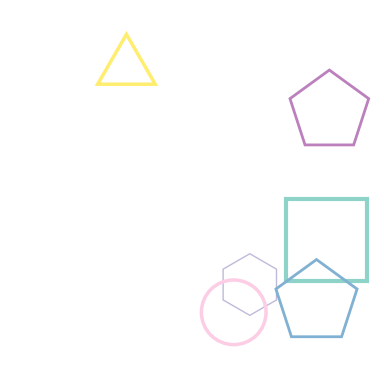[{"shape": "square", "thickness": 3, "radius": 0.53, "center": [0.848, 0.376]}, {"shape": "hexagon", "thickness": 1, "radius": 0.4, "center": [0.649, 0.261]}, {"shape": "pentagon", "thickness": 2, "radius": 0.55, "center": [0.822, 0.215]}, {"shape": "circle", "thickness": 2.5, "radius": 0.42, "center": [0.607, 0.189]}, {"shape": "pentagon", "thickness": 2, "radius": 0.54, "center": [0.855, 0.711]}, {"shape": "triangle", "thickness": 2.5, "radius": 0.43, "center": [0.328, 0.824]}]